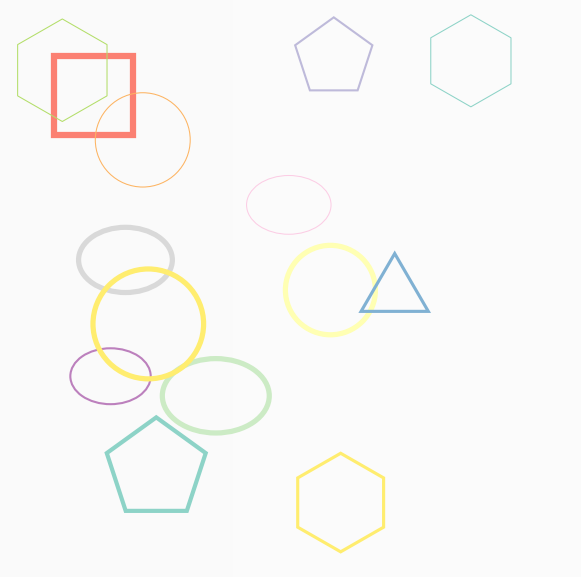[{"shape": "hexagon", "thickness": 0.5, "radius": 0.4, "center": [0.81, 0.894]}, {"shape": "pentagon", "thickness": 2, "radius": 0.45, "center": [0.269, 0.187]}, {"shape": "circle", "thickness": 2.5, "radius": 0.39, "center": [0.568, 0.497]}, {"shape": "pentagon", "thickness": 1, "radius": 0.35, "center": [0.574, 0.899]}, {"shape": "square", "thickness": 3, "radius": 0.34, "center": [0.161, 0.833]}, {"shape": "triangle", "thickness": 1.5, "radius": 0.33, "center": [0.679, 0.493]}, {"shape": "circle", "thickness": 0.5, "radius": 0.41, "center": [0.246, 0.757]}, {"shape": "hexagon", "thickness": 0.5, "radius": 0.44, "center": [0.107, 0.878]}, {"shape": "oval", "thickness": 0.5, "radius": 0.36, "center": [0.497, 0.644]}, {"shape": "oval", "thickness": 2.5, "radius": 0.4, "center": [0.216, 0.549]}, {"shape": "oval", "thickness": 1, "radius": 0.35, "center": [0.19, 0.348]}, {"shape": "oval", "thickness": 2.5, "radius": 0.46, "center": [0.371, 0.314]}, {"shape": "circle", "thickness": 2.5, "radius": 0.48, "center": [0.255, 0.438]}, {"shape": "hexagon", "thickness": 1.5, "radius": 0.43, "center": [0.586, 0.129]}]